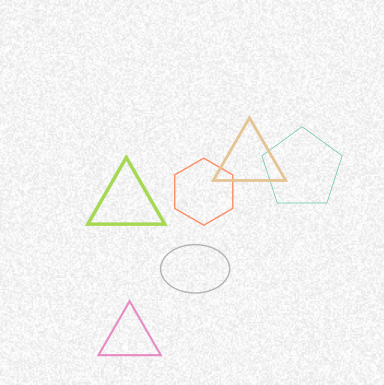[{"shape": "pentagon", "thickness": 0.5, "radius": 0.55, "center": [0.785, 0.561]}, {"shape": "hexagon", "thickness": 1, "radius": 0.44, "center": [0.529, 0.502]}, {"shape": "triangle", "thickness": 1.5, "radius": 0.47, "center": [0.337, 0.124]}, {"shape": "triangle", "thickness": 2.5, "radius": 0.58, "center": [0.328, 0.476]}, {"shape": "triangle", "thickness": 2, "radius": 0.54, "center": [0.648, 0.586]}, {"shape": "oval", "thickness": 1, "radius": 0.45, "center": [0.507, 0.302]}]